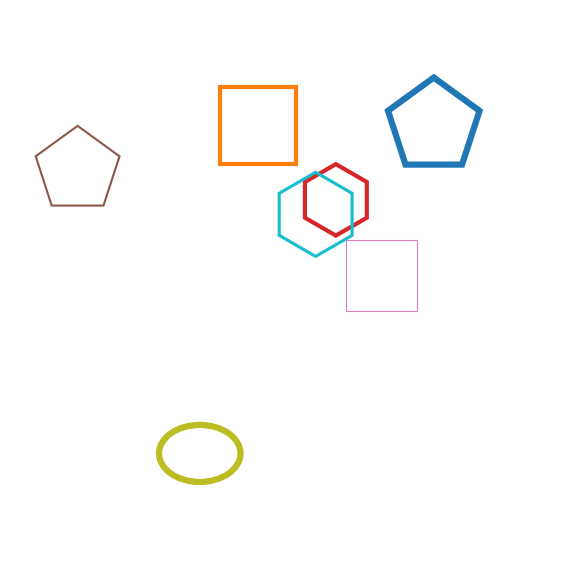[{"shape": "pentagon", "thickness": 3, "radius": 0.42, "center": [0.751, 0.782]}, {"shape": "square", "thickness": 2, "radius": 0.33, "center": [0.446, 0.782]}, {"shape": "hexagon", "thickness": 2, "radius": 0.31, "center": [0.582, 0.653]}, {"shape": "pentagon", "thickness": 1, "radius": 0.38, "center": [0.134, 0.705]}, {"shape": "square", "thickness": 0.5, "radius": 0.31, "center": [0.661, 0.522]}, {"shape": "oval", "thickness": 3, "radius": 0.35, "center": [0.346, 0.214]}, {"shape": "hexagon", "thickness": 1.5, "radius": 0.36, "center": [0.547, 0.628]}]